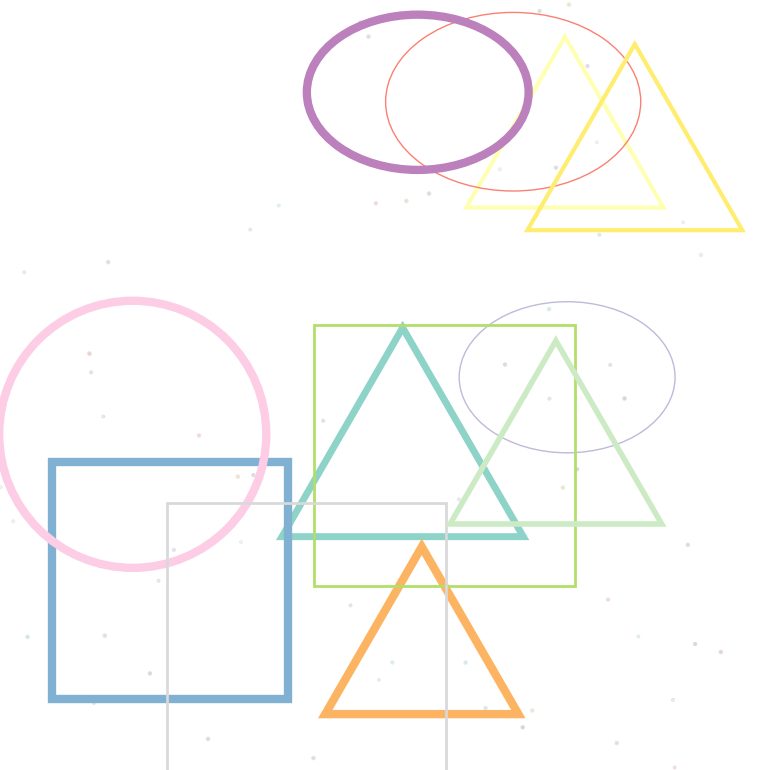[{"shape": "triangle", "thickness": 2.5, "radius": 0.9, "center": [0.523, 0.394]}, {"shape": "triangle", "thickness": 1.5, "radius": 0.74, "center": [0.734, 0.804]}, {"shape": "oval", "thickness": 0.5, "radius": 0.7, "center": [0.737, 0.51]}, {"shape": "oval", "thickness": 0.5, "radius": 0.83, "center": [0.666, 0.868]}, {"shape": "square", "thickness": 3, "radius": 0.77, "center": [0.221, 0.246]}, {"shape": "triangle", "thickness": 3, "radius": 0.72, "center": [0.548, 0.145]}, {"shape": "square", "thickness": 1, "radius": 0.85, "center": [0.577, 0.408]}, {"shape": "circle", "thickness": 3, "radius": 0.87, "center": [0.172, 0.436]}, {"shape": "square", "thickness": 1, "radius": 0.91, "center": [0.398, 0.166]}, {"shape": "oval", "thickness": 3, "radius": 0.72, "center": [0.543, 0.88]}, {"shape": "triangle", "thickness": 2, "radius": 0.79, "center": [0.722, 0.399]}, {"shape": "triangle", "thickness": 1.5, "radius": 0.81, "center": [0.824, 0.782]}]